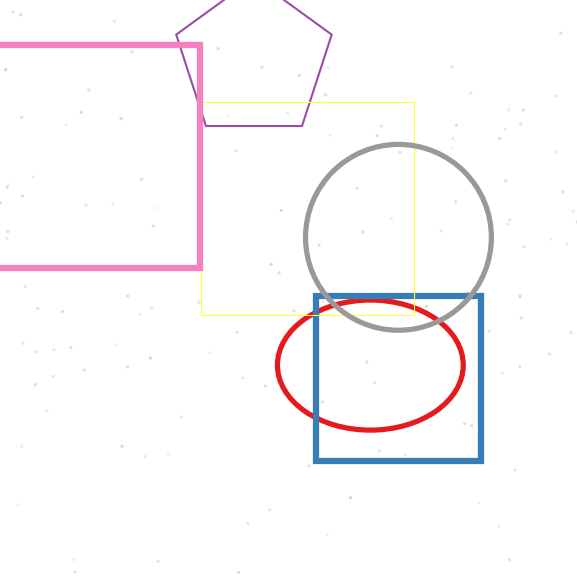[{"shape": "oval", "thickness": 2.5, "radius": 0.8, "center": [0.641, 0.367]}, {"shape": "square", "thickness": 3, "radius": 0.71, "center": [0.69, 0.343]}, {"shape": "pentagon", "thickness": 1, "radius": 0.71, "center": [0.44, 0.895]}, {"shape": "square", "thickness": 0.5, "radius": 0.92, "center": [0.533, 0.638]}, {"shape": "square", "thickness": 3, "radius": 0.96, "center": [0.153, 0.728]}, {"shape": "circle", "thickness": 2.5, "radius": 0.8, "center": [0.69, 0.588]}]